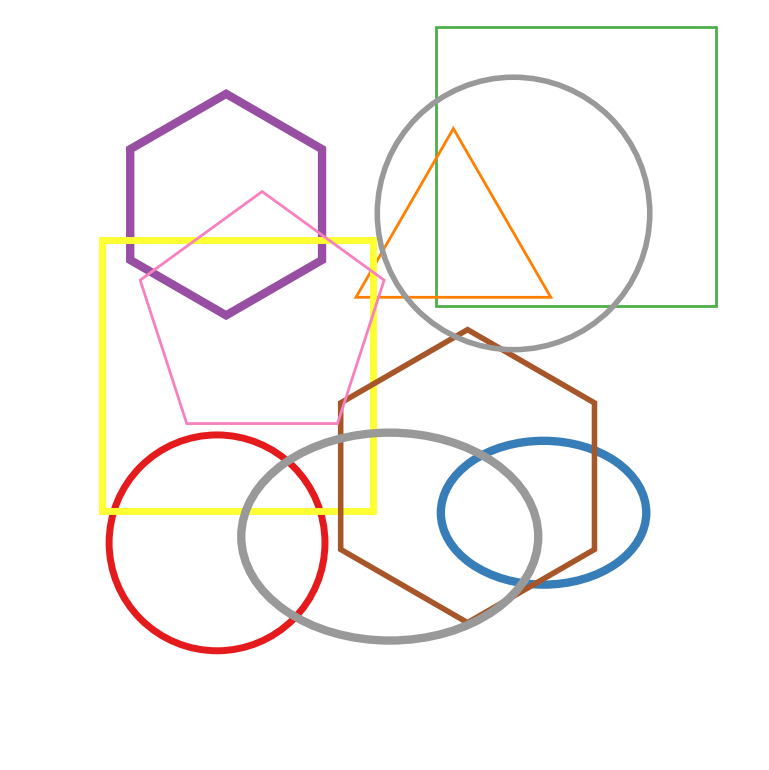[{"shape": "circle", "thickness": 2.5, "radius": 0.7, "center": [0.282, 0.295]}, {"shape": "oval", "thickness": 3, "radius": 0.67, "center": [0.706, 0.334]}, {"shape": "square", "thickness": 1, "radius": 0.91, "center": [0.748, 0.784]}, {"shape": "hexagon", "thickness": 3, "radius": 0.72, "center": [0.294, 0.734]}, {"shape": "triangle", "thickness": 1, "radius": 0.73, "center": [0.589, 0.687]}, {"shape": "square", "thickness": 2.5, "radius": 0.88, "center": [0.308, 0.512]}, {"shape": "hexagon", "thickness": 2, "radius": 0.95, "center": [0.607, 0.382]}, {"shape": "pentagon", "thickness": 1, "radius": 0.83, "center": [0.34, 0.585]}, {"shape": "circle", "thickness": 2, "radius": 0.88, "center": [0.667, 0.723]}, {"shape": "oval", "thickness": 3, "radius": 0.96, "center": [0.506, 0.303]}]